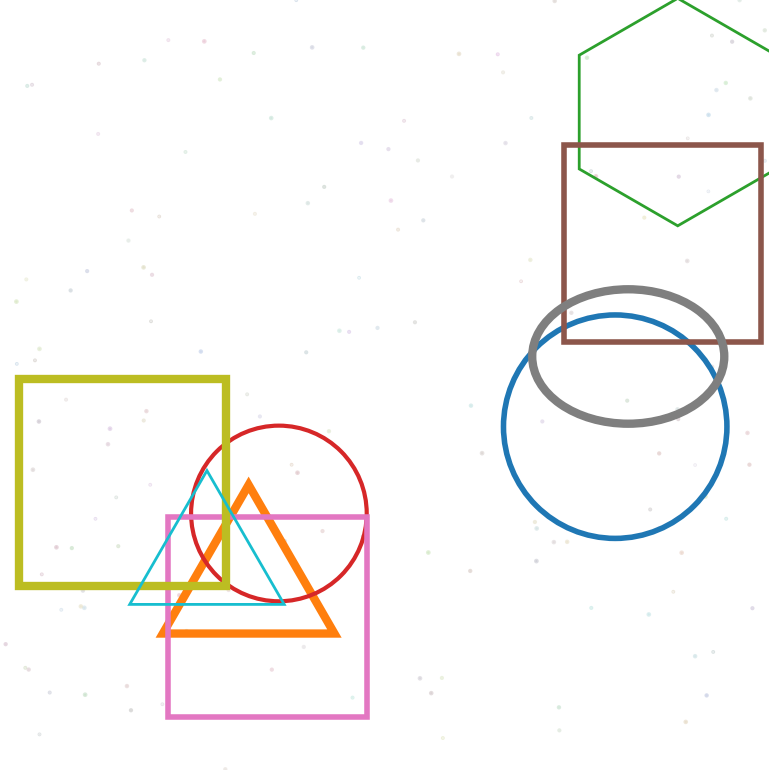[{"shape": "circle", "thickness": 2, "radius": 0.73, "center": [0.799, 0.446]}, {"shape": "triangle", "thickness": 3, "radius": 0.64, "center": [0.323, 0.242]}, {"shape": "hexagon", "thickness": 1, "radius": 0.74, "center": [0.88, 0.854]}, {"shape": "circle", "thickness": 1.5, "radius": 0.57, "center": [0.362, 0.333]}, {"shape": "square", "thickness": 2, "radius": 0.64, "center": [0.861, 0.683]}, {"shape": "square", "thickness": 2, "radius": 0.65, "center": [0.347, 0.199]}, {"shape": "oval", "thickness": 3, "radius": 0.62, "center": [0.816, 0.537]}, {"shape": "square", "thickness": 3, "radius": 0.67, "center": [0.159, 0.373]}, {"shape": "triangle", "thickness": 1, "radius": 0.58, "center": [0.269, 0.273]}]